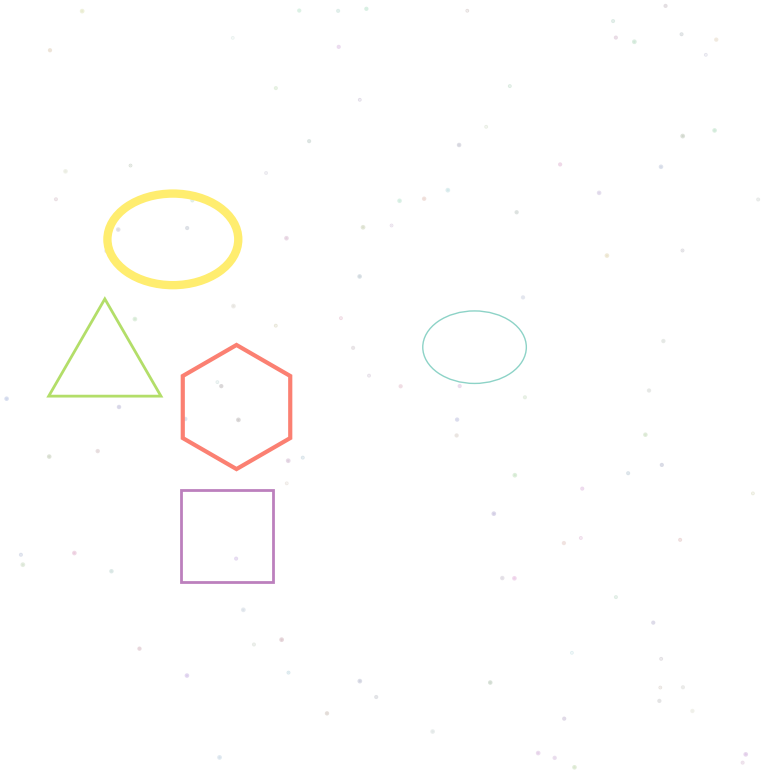[{"shape": "oval", "thickness": 0.5, "radius": 0.34, "center": [0.616, 0.549]}, {"shape": "hexagon", "thickness": 1.5, "radius": 0.4, "center": [0.307, 0.471]}, {"shape": "triangle", "thickness": 1, "radius": 0.42, "center": [0.136, 0.528]}, {"shape": "square", "thickness": 1, "radius": 0.3, "center": [0.295, 0.304]}, {"shape": "oval", "thickness": 3, "radius": 0.42, "center": [0.224, 0.689]}]